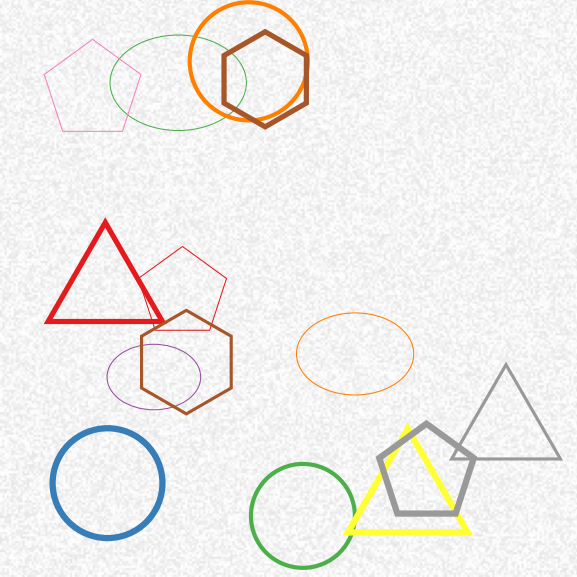[{"shape": "triangle", "thickness": 2.5, "radius": 0.57, "center": [0.182, 0.5]}, {"shape": "pentagon", "thickness": 0.5, "radius": 0.4, "center": [0.316, 0.492]}, {"shape": "circle", "thickness": 3, "radius": 0.48, "center": [0.186, 0.162]}, {"shape": "circle", "thickness": 2, "radius": 0.45, "center": [0.525, 0.106]}, {"shape": "oval", "thickness": 0.5, "radius": 0.59, "center": [0.309, 0.856]}, {"shape": "oval", "thickness": 0.5, "radius": 0.41, "center": [0.266, 0.346]}, {"shape": "oval", "thickness": 0.5, "radius": 0.51, "center": [0.615, 0.386]}, {"shape": "circle", "thickness": 2, "radius": 0.51, "center": [0.431, 0.893]}, {"shape": "triangle", "thickness": 3, "radius": 0.6, "center": [0.706, 0.137]}, {"shape": "hexagon", "thickness": 1.5, "radius": 0.45, "center": [0.323, 0.372]}, {"shape": "hexagon", "thickness": 2.5, "radius": 0.41, "center": [0.459, 0.862]}, {"shape": "pentagon", "thickness": 0.5, "radius": 0.44, "center": [0.16, 0.843]}, {"shape": "pentagon", "thickness": 3, "radius": 0.43, "center": [0.739, 0.179]}, {"shape": "triangle", "thickness": 1.5, "radius": 0.54, "center": [0.876, 0.259]}]